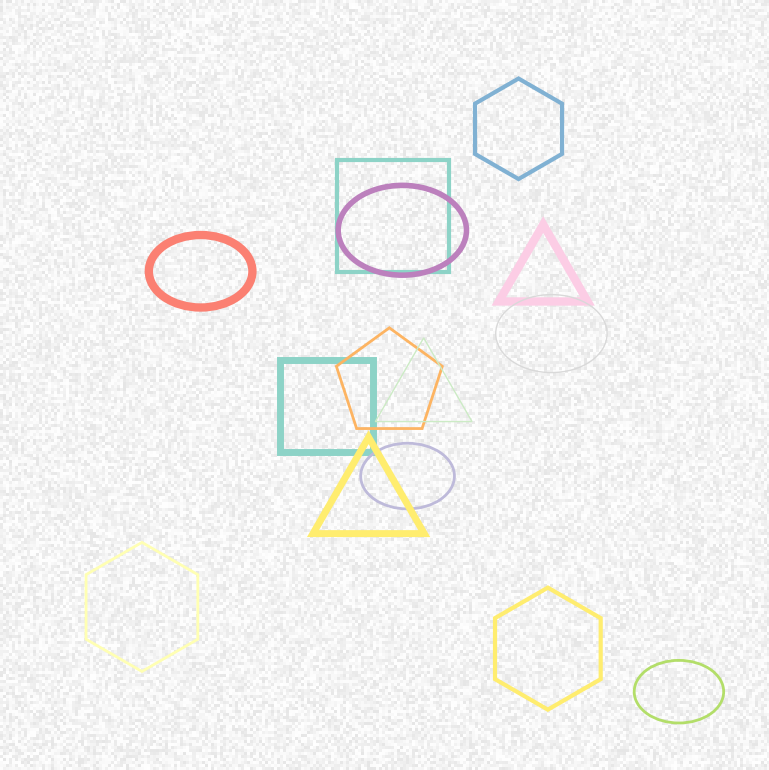[{"shape": "square", "thickness": 1.5, "radius": 0.37, "center": [0.51, 0.719]}, {"shape": "square", "thickness": 2.5, "radius": 0.3, "center": [0.424, 0.473]}, {"shape": "hexagon", "thickness": 1, "radius": 0.42, "center": [0.184, 0.212]}, {"shape": "oval", "thickness": 1, "radius": 0.3, "center": [0.529, 0.382]}, {"shape": "oval", "thickness": 3, "radius": 0.34, "center": [0.261, 0.648]}, {"shape": "hexagon", "thickness": 1.5, "radius": 0.33, "center": [0.673, 0.833]}, {"shape": "pentagon", "thickness": 1, "radius": 0.36, "center": [0.506, 0.502]}, {"shape": "oval", "thickness": 1, "radius": 0.29, "center": [0.882, 0.102]}, {"shape": "triangle", "thickness": 3, "radius": 0.33, "center": [0.705, 0.642]}, {"shape": "oval", "thickness": 0.5, "radius": 0.36, "center": [0.716, 0.567]}, {"shape": "oval", "thickness": 2, "radius": 0.42, "center": [0.523, 0.701]}, {"shape": "triangle", "thickness": 0.5, "radius": 0.36, "center": [0.55, 0.489]}, {"shape": "hexagon", "thickness": 1.5, "radius": 0.4, "center": [0.712, 0.158]}, {"shape": "triangle", "thickness": 2.5, "radius": 0.42, "center": [0.479, 0.349]}]